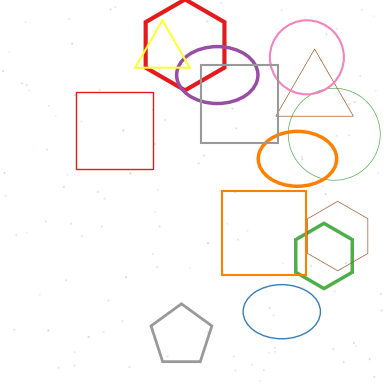[{"shape": "square", "thickness": 1, "radius": 0.5, "center": [0.298, 0.66]}, {"shape": "hexagon", "thickness": 3, "radius": 0.59, "center": [0.481, 0.883]}, {"shape": "oval", "thickness": 1, "radius": 0.5, "center": [0.732, 0.19]}, {"shape": "hexagon", "thickness": 2.5, "radius": 0.42, "center": [0.842, 0.335]}, {"shape": "circle", "thickness": 0.5, "radius": 0.6, "center": [0.868, 0.651]}, {"shape": "oval", "thickness": 2.5, "radius": 0.53, "center": [0.564, 0.805]}, {"shape": "square", "thickness": 1.5, "radius": 0.55, "center": [0.685, 0.395]}, {"shape": "oval", "thickness": 2.5, "radius": 0.51, "center": [0.773, 0.587]}, {"shape": "triangle", "thickness": 1.5, "radius": 0.41, "center": [0.422, 0.865]}, {"shape": "hexagon", "thickness": 0.5, "radius": 0.45, "center": [0.877, 0.387]}, {"shape": "triangle", "thickness": 0.5, "radius": 0.58, "center": [0.817, 0.756]}, {"shape": "circle", "thickness": 1.5, "radius": 0.48, "center": [0.797, 0.851]}, {"shape": "square", "thickness": 1.5, "radius": 0.5, "center": [0.623, 0.73]}, {"shape": "pentagon", "thickness": 2, "radius": 0.42, "center": [0.471, 0.128]}]